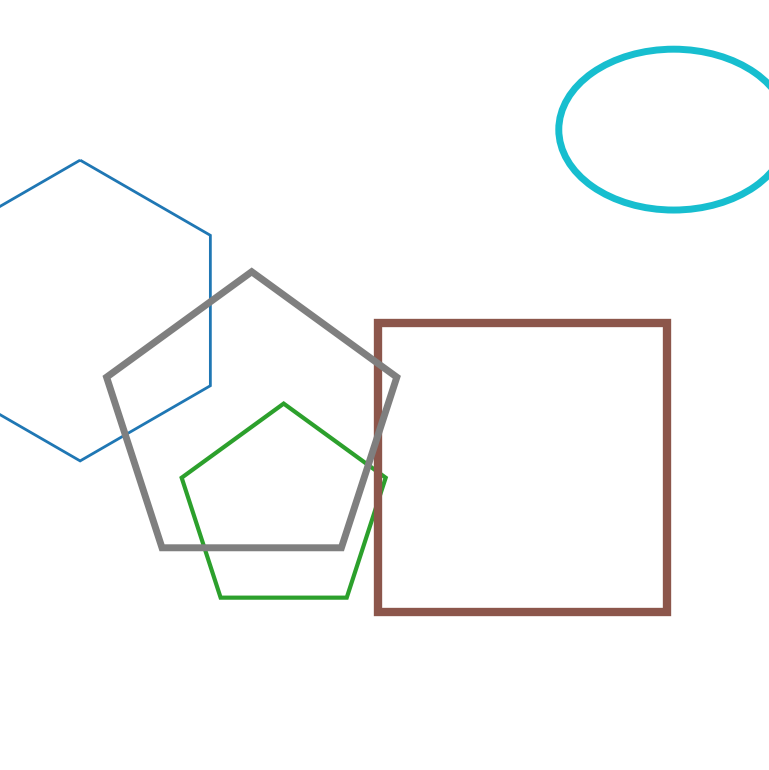[{"shape": "hexagon", "thickness": 1, "radius": 0.98, "center": [0.104, 0.597]}, {"shape": "pentagon", "thickness": 1.5, "radius": 0.7, "center": [0.368, 0.337]}, {"shape": "square", "thickness": 3, "radius": 0.94, "center": [0.679, 0.393]}, {"shape": "pentagon", "thickness": 2.5, "radius": 0.99, "center": [0.327, 0.449]}, {"shape": "oval", "thickness": 2.5, "radius": 0.75, "center": [0.875, 0.832]}]